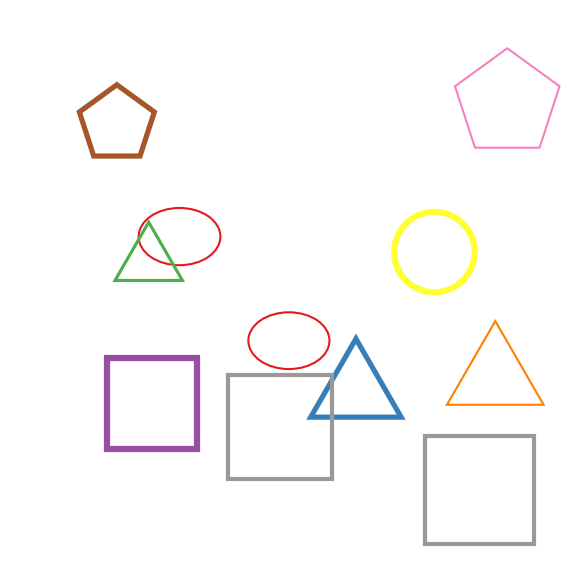[{"shape": "oval", "thickness": 1, "radius": 0.35, "center": [0.5, 0.409]}, {"shape": "oval", "thickness": 1, "radius": 0.35, "center": [0.311, 0.589]}, {"shape": "triangle", "thickness": 2.5, "radius": 0.45, "center": [0.616, 0.322]}, {"shape": "triangle", "thickness": 1.5, "radius": 0.34, "center": [0.257, 0.547]}, {"shape": "square", "thickness": 3, "radius": 0.39, "center": [0.263, 0.3]}, {"shape": "triangle", "thickness": 1, "radius": 0.48, "center": [0.858, 0.347]}, {"shape": "circle", "thickness": 3, "radius": 0.35, "center": [0.752, 0.563]}, {"shape": "pentagon", "thickness": 2.5, "radius": 0.34, "center": [0.202, 0.784]}, {"shape": "pentagon", "thickness": 1, "radius": 0.48, "center": [0.878, 0.82]}, {"shape": "square", "thickness": 2, "radius": 0.45, "center": [0.485, 0.26]}, {"shape": "square", "thickness": 2, "radius": 0.47, "center": [0.831, 0.151]}]